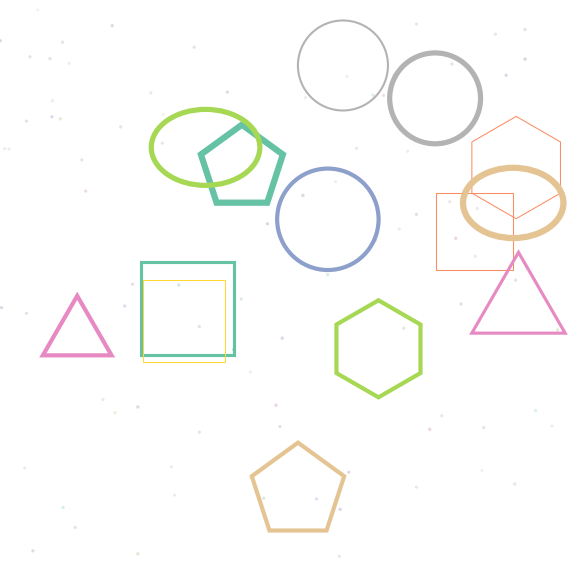[{"shape": "square", "thickness": 1.5, "radius": 0.4, "center": [0.324, 0.465]}, {"shape": "pentagon", "thickness": 3, "radius": 0.37, "center": [0.419, 0.709]}, {"shape": "hexagon", "thickness": 0.5, "radius": 0.44, "center": [0.894, 0.709]}, {"shape": "square", "thickness": 0.5, "radius": 0.33, "center": [0.821, 0.598]}, {"shape": "circle", "thickness": 2, "radius": 0.44, "center": [0.568, 0.619]}, {"shape": "triangle", "thickness": 2, "radius": 0.34, "center": [0.134, 0.418]}, {"shape": "triangle", "thickness": 1.5, "radius": 0.47, "center": [0.898, 0.469]}, {"shape": "hexagon", "thickness": 2, "radius": 0.42, "center": [0.655, 0.395]}, {"shape": "oval", "thickness": 2.5, "radius": 0.47, "center": [0.356, 0.744]}, {"shape": "square", "thickness": 0.5, "radius": 0.36, "center": [0.319, 0.443]}, {"shape": "oval", "thickness": 3, "radius": 0.43, "center": [0.889, 0.648]}, {"shape": "pentagon", "thickness": 2, "radius": 0.42, "center": [0.516, 0.149]}, {"shape": "circle", "thickness": 2.5, "radius": 0.39, "center": [0.753, 0.829]}, {"shape": "circle", "thickness": 1, "radius": 0.39, "center": [0.594, 0.886]}]